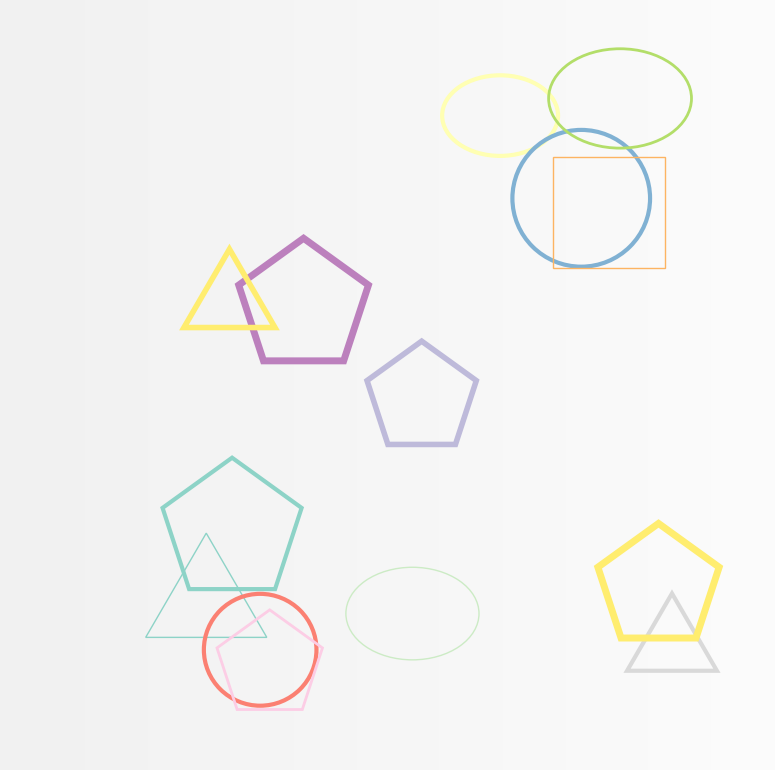[{"shape": "pentagon", "thickness": 1.5, "radius": 0.47, "center": [0.299, 0.311]}, {"shape": "triangle", "thickness": 0.5, "radius": 0.45, "center": [0.266, 0.217]}, {"shape": "oval", "thickness": 1.5, "radius": 0.37, "center": [0.645, 0.85]}, {"shape": "pentagon", "thickness": 2, "radius": 0.37, "center": [0.544, 0.483]}, {"shape": "circle", "thickness": 1.5, "radius": 0.36, "center": [0.336, 0.156]}, {"shape": "circle", "thickness": 1.5, "radius": 0.44, "center": [0.75, 0.742]}, {"shape": "square", "thickness": 0.5, "radius": 0.36, "center": [0.786, 0.724]}, {"shape": "oval", "thickness": 1, "radius": 0.46, "center": [0.8, 0.872]}, {"shape": "pentagon", "thickness": 1, "radius": 0.36, "center": [0.348, 0.136]}, {"shape": "triangle", "thickness": 1.5, "radius": 0.33, "center": [0.867, 0.162]}, {"shape": "pentagon", "thickness": 2.5, "radius": 0.44, "center": [0.392, 0.603]}, {"shape": "oval", "thickness": 0.5, "radius": 0.43, "center": [0.532, 0.203]}, {"shape": "triangle", "thickness": 2, "radius": 0.34, "center": [0.296, 0.609]}, {"shape": "pentagon", "thickness": 2.5, "radius": 0.41, "center": [0.85, 0.238]}]